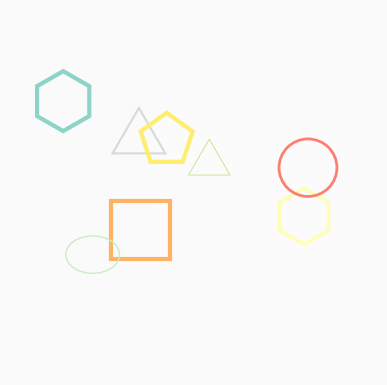[{"shape": "hexagon", "thickness": 3, "radius": 0.39, "center": [0.163, 0.737]}, {"shape": "hexagon", "thickness": 2.5, "radius": 0.36, "center": [0.785, 0.438]}, {"shape": "circle", "thickness": 2, "radius": 0.37, "center": [0.795, 0.564]}, {"shape": "square", "thickness": 3, "radius": 0.38, "center": [0.363, 0.403]}, {"shape": "triangle", "thickness": 0.5, "radius": 0.31, "center": [0.54, 0.576]}, {"shape": "triangle", "thickness": 1.5, "radius": 0.39, "center": [0.358, 0.641]}, {"shape": "oval", "thickness": 1, "radius": 0.35, "center": [0.239, 0.339]}, {"shape": "pentagon", "thickness": 3, "radius": 0.35, "center": [0.43, 0.637]}]